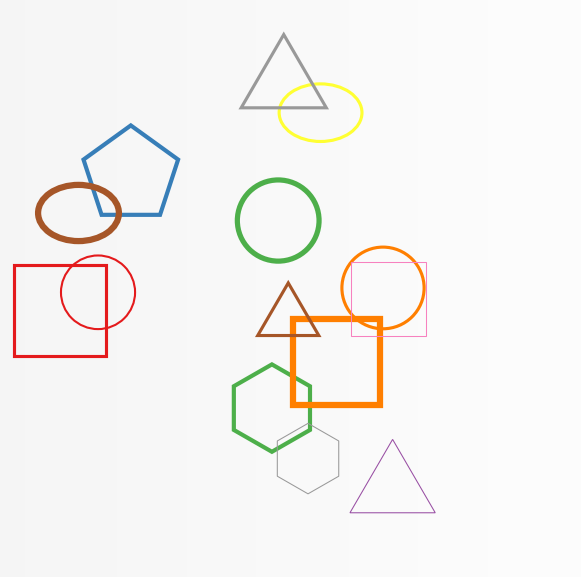[{"shape": "square", "thickness": 1.5, "radius": 0.39, "center": [0.104, 0.462]}, {"shape": "circle", "thickness": 1, "radius": 0.32, "center": [0.169, 0.493]}, {"shape": "pentagon", "thickness": 2, "radius": 0.43, "center": [0.225, 0.696]}, {"shape": "hexagon", "thickness": 2, "radius": 0.38, "center": [0.468, 0.292]}, {"shape": "circle", "thickness": 2.5, "radius": 0.35, "center": [0.479, 0.617]}, {"shape": "triangle", "thickness": 0.5, "radius": 0.42, "center": [0.675, 0.154]}, {"shape": "circle", "thickness": 1.5, "radius": 0.35, "center": [0.659, 0.501]}, {"shape": "square", "thickness": 3, "radius": 0.37, "center": [0.579, 0.372]}, {"shape": "oval", "thickness": 1.5, "radius": 0.36, "center": [0.551, 0.804]}, {"shape": "triangle", "thickness": 1.5, "radius": 0.3, "center": [0.496, 0.448]}, {"shape": "oval", "thickness": 3, "radius": 0.35, "center": [0.135, 0.63]}, {"shape": "square", "thickness": 0.5, "radius": 0.32, "center": [0.669, 0.482]}, {"shape": "triangle", "thickness": 1.5, "radius": 0.42, "center": [0.488, 0.855]}, {"shape": "hexagon", "thickness": 0.5, "radius": 0.31, "center": [0.53, 0.205]}]